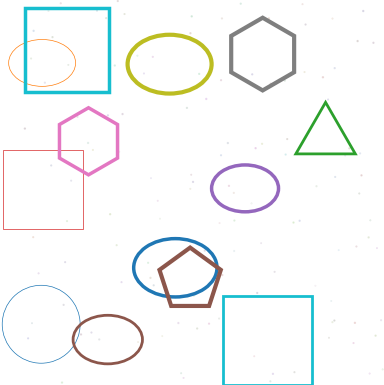[{"shape": "oval", "thickness": 2.5, "radius": 0.54, "center": [0.455, 0.304]}, {"shape": "circle", "thickness": 0.5, "radius": 0.51, "center": [0.107, 0.158]}, {"shape": "oval", "thickness": 0.5, "radius": 0.43, "center": [0.109, 0.837]}, {"shape": "triangle", "thickness": 2, "radius": 0.45, "center": [0.846, 0.645]}, {"shape": "square", "thickness": 0.5, "radius": 0.52, "center": [0.111, 0.508]}, {"shape": "oval", "thickness": 2.5, "radius": 0.43, "center": [0.637, 0.511]}, {"shape": "pentagon", "thickness": 3, "radius": 0.42, "center": [0.494, 0.273]}, {"shape": "oval", "thickness": 2, "radius": 0.45, "center": [0.28, 0.118]}, {"shape": "hexagon", "thickness": 2.5, "radius": 0.44, "center": [0.23, 0.633]}, {"shape": "hexagon", "thickness": 3, "radius": 0.47, "center": [0.682, 0.86]}, {"shape": "oval", "thickness": 3, "radius": 0.55, "center": [0.441, 0.833]}, {"shape": "square", "thickness": 2.5, "radius": 0.55, "center": [0.174, 0.871]}, {"shape": "square", "thickness": 2, "radius": 0.58, "center": [0.694, 0.115]}]